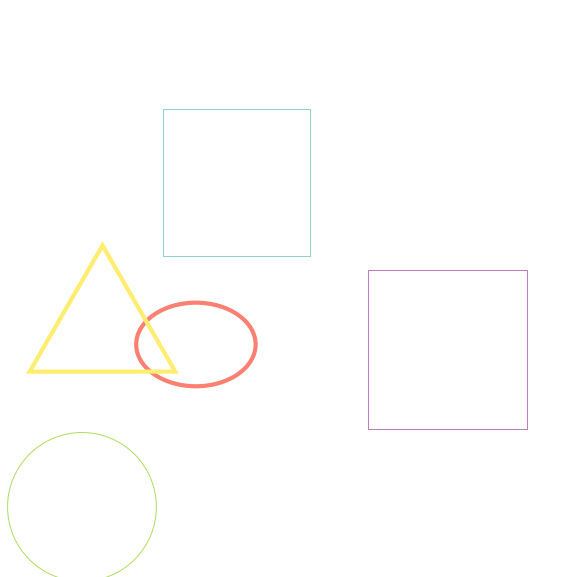[{"shape": "square", "thickness": 0.5, "radius": 0.64, "center": [0.41, 0.683]}, {"shape": "oval", "thickness": 2, "radius": 0.52, "center": [0.339, 0.403]}, {"shape": "circle", "thickness": 0.5, "radius": 0.64, "center": [0.142, 0.121]}, {"shape": "square", "thickness": 0.5, "radius": 0.69, "center": [0.775, 0.394]}, {"shape": "triangle", "thickness": 2, "radius": 0.73, "center": [0.177, 0.428]}]